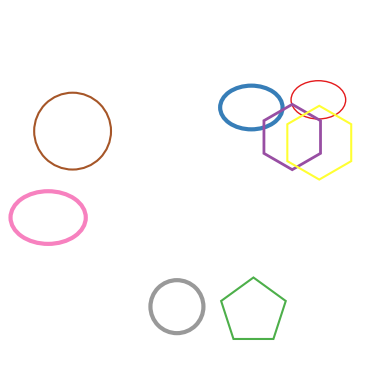[{"shape": "oval", "thickness": 1, "radius": 0.35, "center": [0.827, 0.741]}, {"shape": "oval", "thickness": 3, "radius": 0.41, "center": [0.653, 0.721]}, {"shape": "pentagon", "thickness": 1.5, "radius": 0.44, "center": [0.658, 0.191]}, {"shape": "hexagon", "thickness": 2, "radius": 0.42, "center": [0.759, 0.644]}, {"shape": "hexagon", "thickness": 1.5, "radius": 0.48, "center": [0.829, 0.629]}, {"shape": "circle", "thickness": 1.5, "radius": 0.5, "center": [0.189, 0.659]}, {"shape": "oval", "thickness": 3, "radius": 0.49, "center": [0.125, 0.435]}, {"shape": "circle", "thickness": 3, "radius": 0.34, "center": [0.46, 0.203]}]